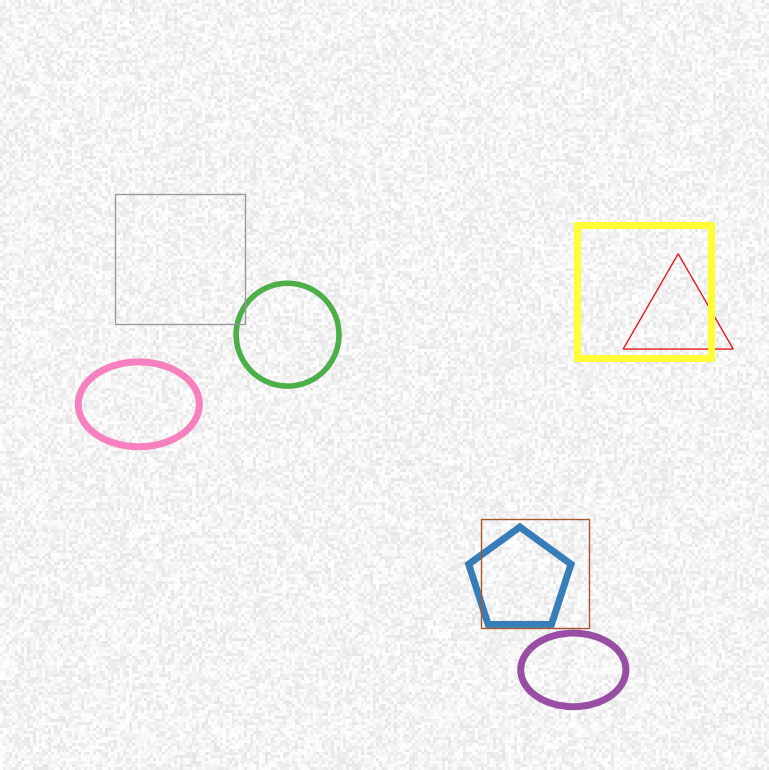[{"shape": "triangle", "thickness": 0.5, "radius": 0.41, "center": [0.881, 0.588]}, {"shape": "pentagon", "thickness": 2.5, "radius": 0.35, "center": [0.675, 0.246]}, {"shape": "circle", "thickness": 2, "radius": 0.33, "center": [0.373, 0.565]}, {"shape": "oval", "thickness": 2.5, "radius": 0.34, "center": [0.745, 0.13]}, {"shape": "square", "thickness": 2.5, "radius": 0.43, "center": [0.836, 0.621]}, {"shape": "square", "thickness": 0.5, "radius": 0.35, "center": [0.695, 0.255]}, {"shape": "oval", "thickness": 2.5, "radius": 0.39, "center": [0.18, 0.475]}, {"shape": "square", "thickness": 0.5, "radius": 0.42, "center": [0.233, 0.664]}]